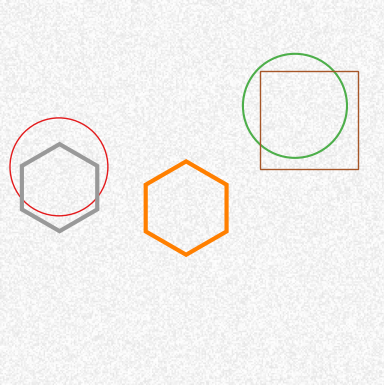[{"shape": "circle", "thickness": 1, "radius": 0.64, "center": [0.153, 0.567]}, {"shape": "circle", "thickness": 1.5, "radius": 0.68, "center": [0.766, 0.725]}, {"shape": "hexagon", "thickness": 3, "radius": 0.61, "center": [0.483, 0.46]}, {"shape": "square", "thickness": 1, "radius": 0.64, "center": [0.803, 0.689]}, {"shape": "hexagon", "thickness": 3, "radius": 0.57, "center": [0.155, 0.513]}]